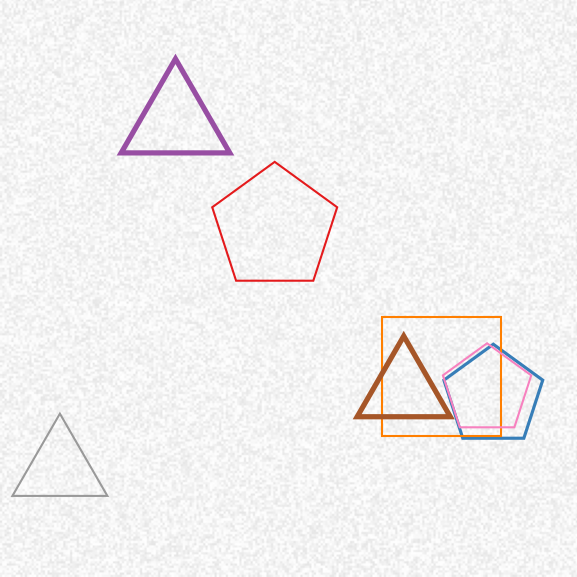[{"shape": "pentagon", "thickness": 1, "radius": 0.57, "center": [0.476, 0.605]}, {"shape": "pentagon", "thickness": 1.5, "radius": 0.45, "center": [0.854, 0.313]}, {"shape": "triangle", "thickness": 2.5, "radius": 0.54, "center": [0.304, 0.789]}, {"shape": "square", "thickness": 1, "radius": 0.52, "center": [0.765, 0.348]}, {"shape": "triangle", "thickness": 2.5, "radius": 0.47, "center": [0.699, 0.324]}, {"shape": "pentagon", "thickness": 1, "radius": 0.4, "center": [0.843, 0.324]}, {"shape": "triangle", "thickness": 1, "radius": 0.47, "center": [0.104, 0.188]}]